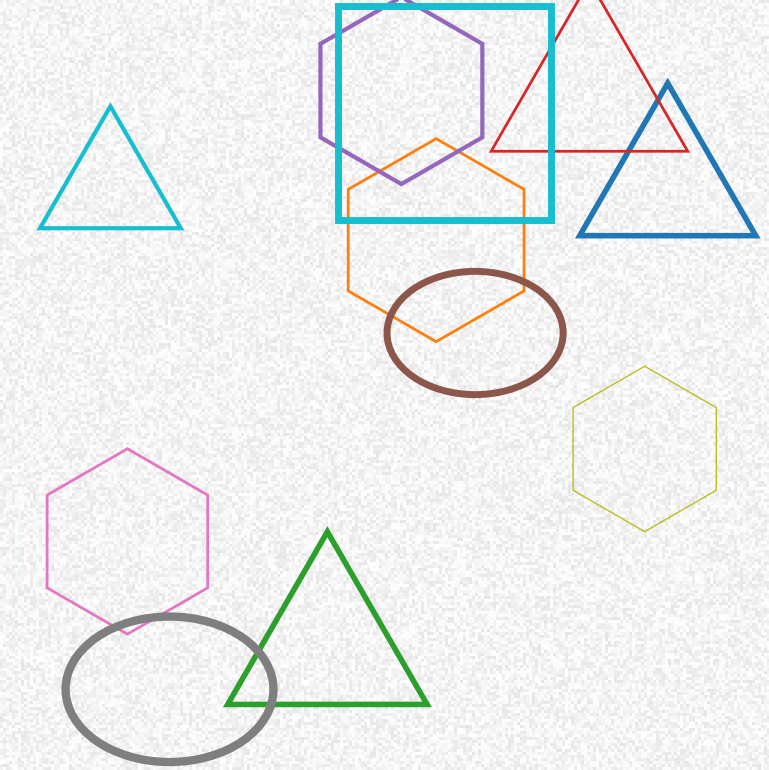[{"shape": "triangle", "thickness": 2, "radius": 0.66, "center": [0.867, 0.76]}, {"shape": "hexagon", "thickness": 1, "radius": 0.66, "center": [0.566, 0.688]}, {"shape": "triangle", "thickness": 2, "radius": 0.75, "center": [0.425, 0.16]}, {"shape": "triangle", "thickness": 1, "radius": 0.74, "center": [0.765, 0.877]}, {"shape": "hexagon", "thickness": 1.5, "radius": 0.61, "center": [0.521, 0.882]}, {"shape": "oval", "thickness": 2.5, "radius": 0.57, "center": [0.617, 0.568]}, {"shape": "hexagon", "thickness": 1, "radius": 0.6, "center": [0.165, 0.297]}, {"shape": "oval", "thickness": 3, "radius": 0.67, "center": [0.22, 0.105]}, {"shape": "hexagon", "thickness": 0.5, "radius": 0.54, "center": [0.837, 0.417]}, {"shape": "square", "thickness": 2.5, "radius": 0.69, "center": [0.577, 0.853]}, {"shape": "triangle", "thickness": 1.5, "radius": 0.53, "center": [0.143, 0.756]}]